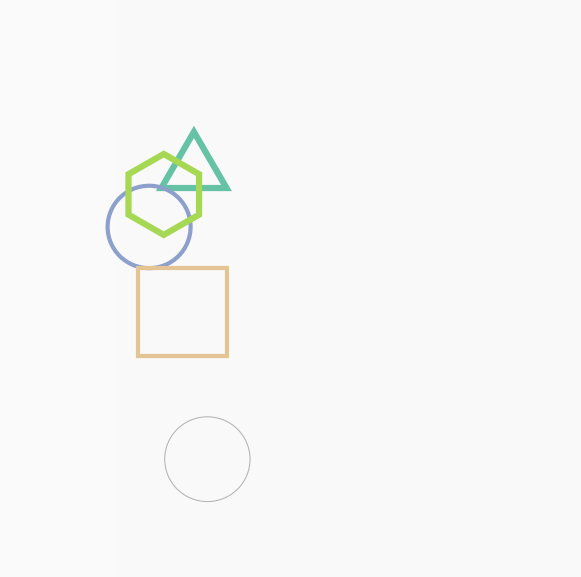[{"shape": "triangle", "thickness": 3, "radius": 0.32, "center": [0.334, 0.706]}, {"shape": "circle", "thickness": 2, "radius": 0.36, "center": [0.257, 0.606]}, {"shape": "hexagon", "thickness": 3, "radius": 0.35, "center": [0.282, 0.662]}, {"shape": "square", "thickness": 2, "radius": 0.38, "center": [0.315, 0.459]}, {"shape": "circle", "thickness": 0.5, "radius": 0.37, "center": [0.357, 0.204]}]